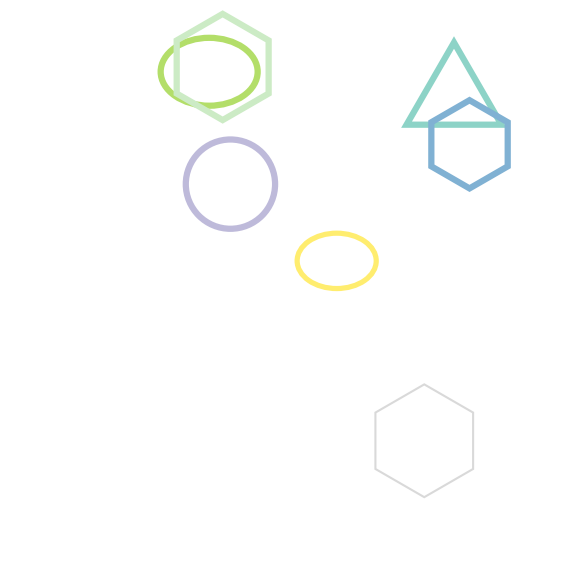[{"shape": "triangle", "thickness": 3, "radius": 0.47, "center": [0.786, 0.831]}, {"shape": "circle", "thickness": 3, "radius": 0.39, "center": [0.399, 0.68]}, {"shape": "hexagon", "thickness": 3, "radius": 0.38, "center": [0.813, 0.749]}, {"shape": "oval", "thickness": 3, "radius": 0.42, "center": [0.362, 0.875]}, {"shape": "hexagon", "thickness": 1, "radius": 0.49, "center": [0.735, 0.236]}, {"shape": "hexagon", "thickness": 3, "radius": 0.46, "center": [0.386, 0.883]}, {"shape": "oval", "thickness": 2.5, "radius": 0.34, "center": [0.583, 0.547]}]